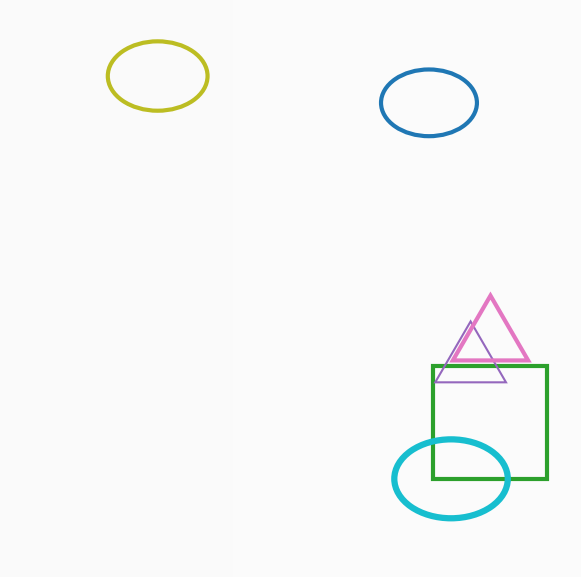[{"shape": "oval", "thickness": 2, "radius": 0.41, "center": [0.738, 0.821]}, {"shape": "square", "thickness": 2, "radius": 0.49, "center": [0.843, 0.268]}, {"shape": "triangle", "thickness": 1, "radius": 0.35, "center": [0.81, 0.372]}, {"shape": "triangle", "thickness": 2, "radius": 0.37, "center": [0.844, 0.412]}, {"shape": "oval", "thickness": 2, "radius": 0.43, "center": [0.271, 0.867]}, {"shape": "oval", "thickness": 3, "radius": 0.49, "center": [0.776, 0.17]}]